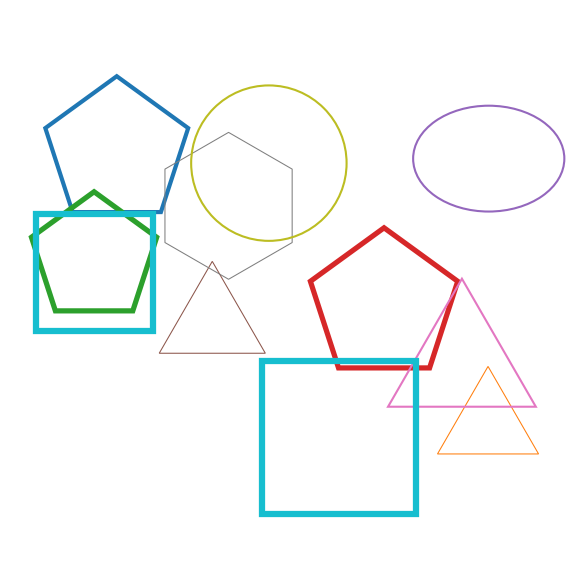[{"shape": "pentagon", "thickness": 2, "radius": 0.65, "center": [0.202, 0.737]}, {"shape": "triangle", "thickness": 0.5, "radius": 0.51, "center": [0.845, 0.264]}, {"shape": "pentagon", "thickness": 2.5, "radius": 0.57, "center": [0.163, 0.553]}, {"shape": "pentagon", "thickness": 2.5, "radius": 0.67, "center": [0.665, 0.471]}, {"shape": "oval", "thickness": 1, "radius": 0.65, "center": [0.846, 0.724]}, {"shape": "triangle", "thickness": 0.5, "radius": 0.53, "center": [0.368, 0.44]}, {"shape": "triangle", "thickness": 1, "radius": 0.74, "center": [0.8, 0.369]}, {"shape": "hexagon", "thickness": 0.5, "radius": 0.64, "center": [0.396, 0.643]}, {"shape": "circle", "thickness": 1, "radius": 0.67, "center": [0.466, 0.717]}, {"shape": "square", "thickness": 3, "radius": 0.51, "center": [0.164, 0.527]}, {"shape": "square", "thickness": 3, "radius": 0.66, "center": [0.587, 0.241]}]